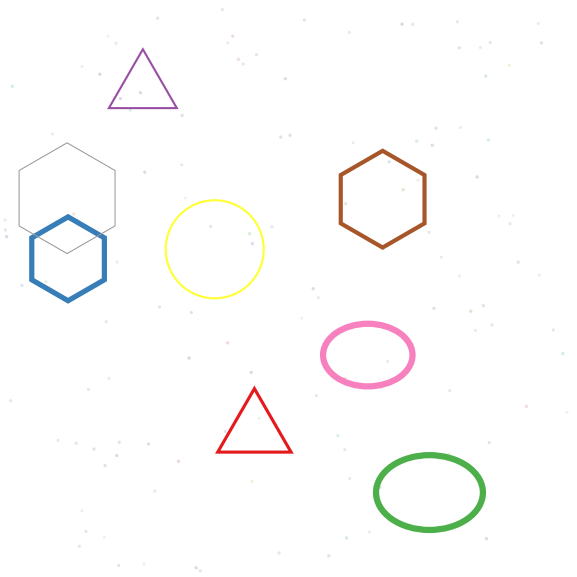[{"shape": "triangle", "thickness": 1.5, "radius": 0.37, "center": [0.441, 0.253]}, {"shape": "hexagon", "thickness": 2.5, "radius": 0.36, "center": [0.118, 0.551]}, {"shape": "oval", "thickness": 3, "radius": 0.46, "center": [0.744, 0.146]}, {"shape": "triangle", "thickness": 1, "radius": 0.34, "center": [0.247, 0.846]}, {"shape": "circle", "thickness": 1, "radius": 0.42, "center": [0.372, 0.567]}, {"shape": "hexagon", "thickness": 2, "radius": 0.42, "center": [0.663, 0.654]}, {"shape": "oval", "thickness": 3, "radius": 0.39, "center": [0.637, 0.384]}, {"shape": "hexagon", "thickness": 0.5, "radius": 0.48, "center": [0.116, 0.656]}]